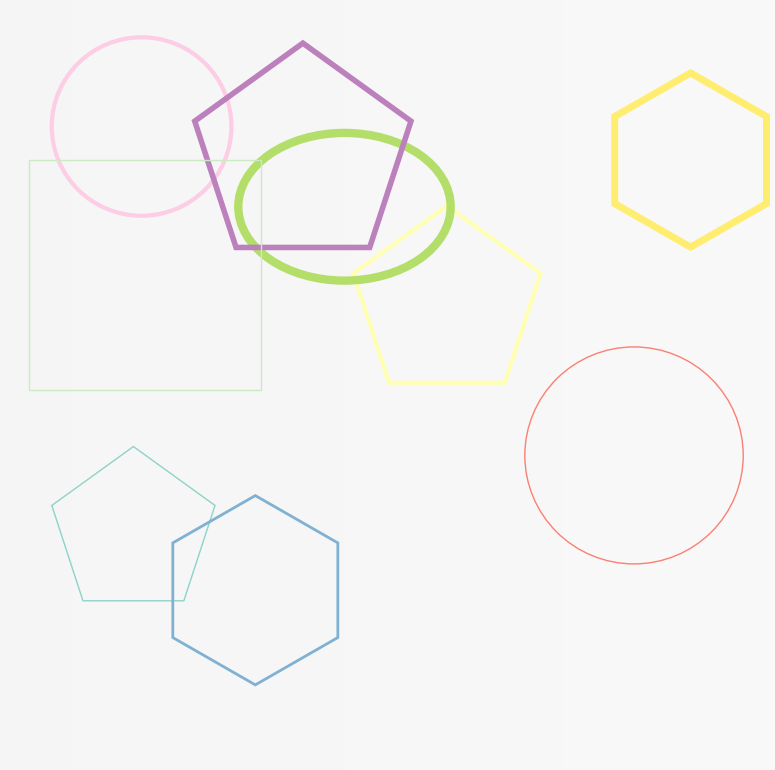[{"shape": "pentagon", "thickness": 0.5, "radius": 0.55, "center": [0.172, 0.309]}, {"shape": "pentagon", "thickness": 1.5, "radius": 0.64, "center": [0.577, 0.606]}, {"shape": "circle", "thickness": 0.5, "radius": 0.7, "center": [0.818, 0.409]}, {"shape": "hexagon", "thickness": 1, "radius": 0.61, "center": [0.329, 0.233]}, {"shape": "oval", "thickness": 3, "radius": 0.69, "center": [0.444, 0.731]}, {"shape": "circle", "thickness": 1.5, "radius": 0.58, "center": [0.183, 0.836]}, {"shape": "pentagon", "thickness": 2, "radius": 0.73, "center": [0.391, 0.797]}, {"shape": "square", "thickness": 0.5, "radius": 0.75, "center": [0.188, 0.643]}, {"shape": "hexagon", "thickness": 2.5, "radius": 0.57, "center": [0.891, 0.792]}]